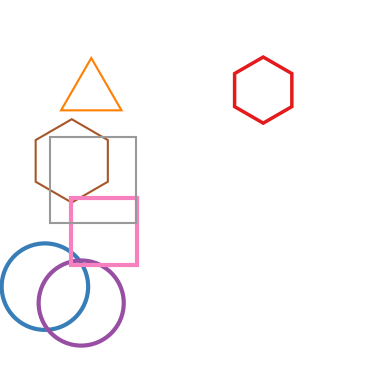[{"shape": "hexagon", "thickness": 2.5, "radius": 0.43, "center": [0.684, 0.766]}, {"shape": "circle", "thickness": 3, "radius": 0.56, "center": [0.117, 0.255]}, {"shape": "circle", "thickness": 3, "radius": 0.55, "center": [0.211, 0.213]}, {"shape": "triangle", "thickness": 1.5, "radius": 0.45, "center": [0.237, 0.759]}, {"shape": "hexagon", "thickness": 1.5, "radius": 0.54, "center": [0.186, 0.582]}, {"shape": "square", "thickness": 3, "radius": 0.43, "center": [0.27, 0.399]}, {"shape": "square", "thickness": 1.5, "radius": 0.56, "center": [0.241, 0.532]}]